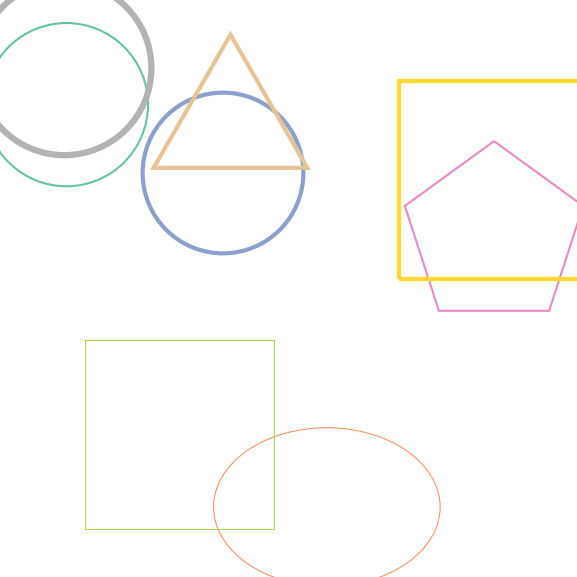[{"shape": "circle", "thickness": 1, "radius": 0.71, "center": [0.115, 0.818]}, {"shape": "oval", "thickness": 0.5, "radius": 0.98, "center": [0.566, 0.121]}, {"shape": "circle", "thickness": 2, "radius": 0.7, "center": [0.386, 0.7]}, {"shape": "pentagon", "thickness": 1, "radius": 0.81, "center": [0.855, 0.592]}, {"shape": "square", "thickness": 0.5, "radius": 0.82, "center": [0.31, 0.246]}, {"shape": "square", "thickness": 2, "radius": 0.86, "center": [0.863, 0.687]}, {"shape": "triangle", "thickness": 2, "radius": 0.77, "center": [0.399, 0.785]}, {"shape": "circle", "thickness": 3, "radius": 0.75, "center": [0.111, 0.881]}]